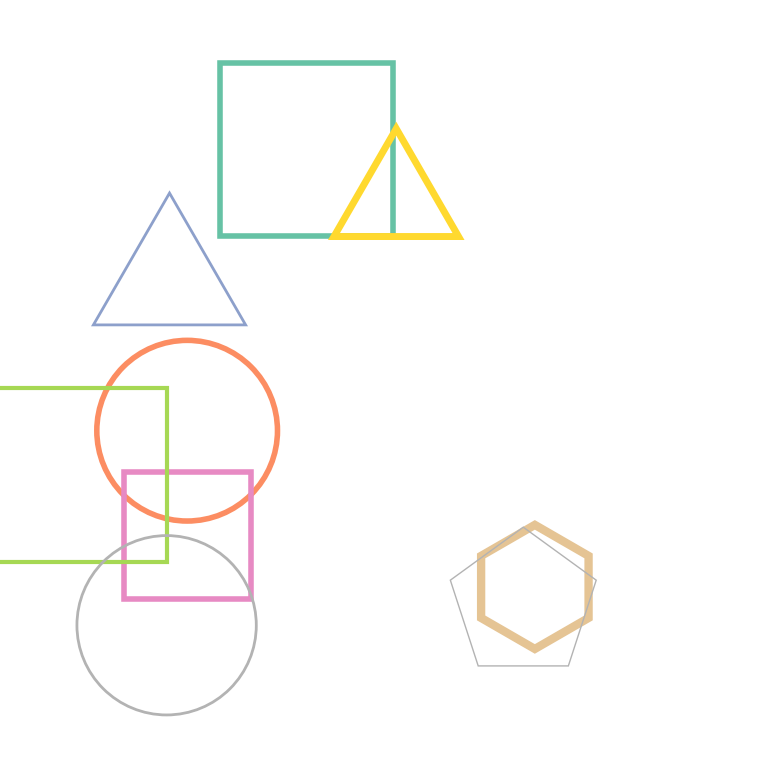[{"shape": "square", "thickness": 2, "radius": 0.56, "center": [0.398, 0.805]}, {"shape": "circle", "thickness": 2, "radius": 0.59, "center": [0.243, 0.441]}, {"shape": "triangle", "thickness": 1, "radius": 0.57, "center": [0.22, 0.635]}, {"shape": "square", "thickness": 2, "radius": 0.41, "center": [0.244, 0.304]}, {"shape": "square", "thickness": 1.5, "radius": 0.57, "center": [0.103, 0.383]}, {"shape": "triangle", "thickness": 2.5, "radius": 0.47, "center": [0.515, 0.74]}, {"shape": "hexagon", "thickness": 3, "radius": 0.4, "center": [0.695, 0.238]}, {"shape": "pentagon", "thickness": 0.5, "radius": 0.5, "center": [0.68, 0.216]}, {"shape": "circle", "thickness": 1, "radius": 0.58, "center": [0.216, 0.188]}]